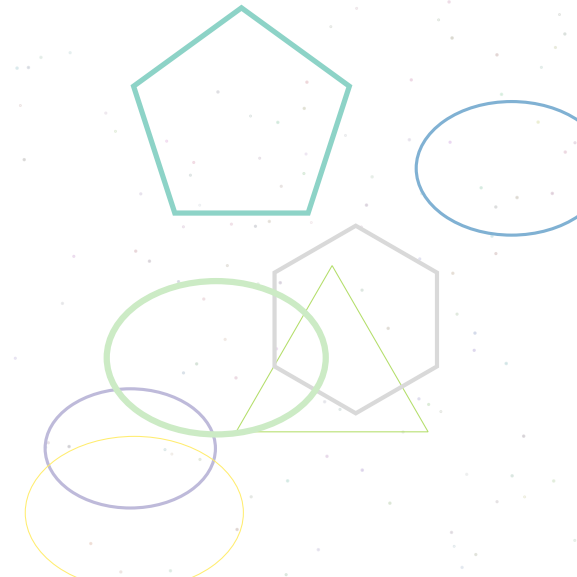[{"shape": "pentagon", "thickness": 2.5, "radius": 0.98, "center": [0.418, 0.789]}, {"shape": "oval", "thickness": 1.5, "radius": 0.74, "center": [0.226, 0.223]}, {"shape": "oval", "thickness": 1.5, "radius": 0.83, "center": [0.886, 0.708]}, {"shape": "triangle", "thickness": 0.5, "radius": 0.96, "center": [0.575, 0.347]}, {"shape": "hexagon", "thickness": 2, "radius": 0.81, "center": [0.616, 0.446]}, {"shape": "oval", "thickness": 3, "radius": 0.95, "center": [0.374, 0.38]}, {"shape": "oval", "thickness": 0.5, "radius": 0.94, "center": [0.233, 0.111]}]